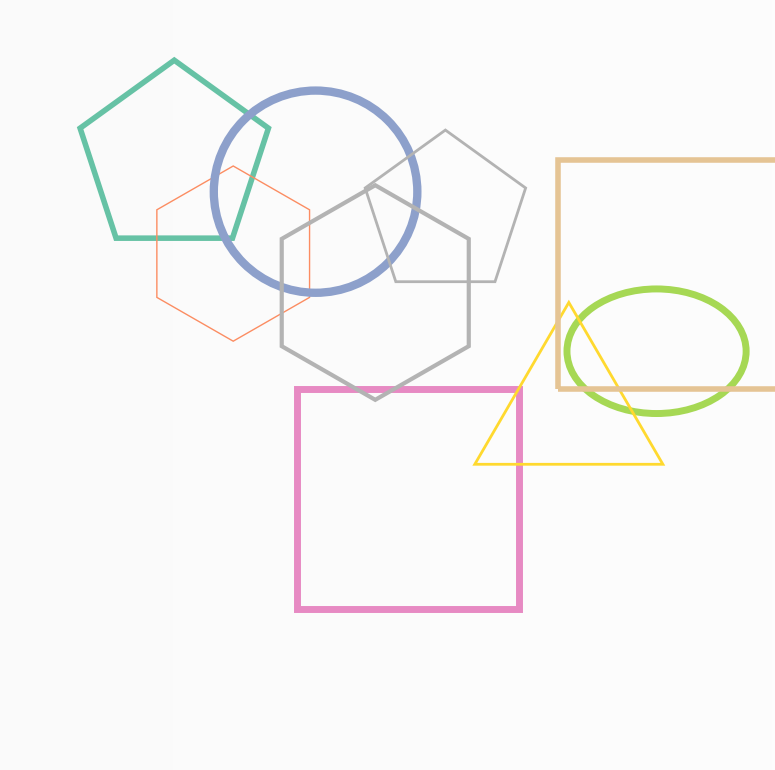[{"shape": "pentagon", "thickness": 2, "radius": 0.64, "center": [0.225, 0.794]}, {"shape": "hexagon", "thickness": 0.5, "radius": 0.57, "center": [0.301, 0.671]}, {"shape": "circle", "thickness": 3, "radius": 0.66, "center": [0.407, 0.751]}, {"shape": "square", "thickness": 2.5, "radius": 0.72, "center": [0.526, 0.352]}, {"shape": "oval", "thickness": 2.5, "radius": 0.58, "center": [0.847, 0.544]}, {"shape": "triangle", "thickness": 1, "radius": 0.7, "center": [0.734, 0.467]}, {"shape": "square", "thickness": 2, "radius": 0.74, "center": [0.869, 0.644]}, {"shape": "pentagon", "thickness": 1, "radius": 0.54, "center": [0.575, 0.722]}, {"shape": "hexagon", "thickness": 1.5, "radius": 0.7, "center": [0.484, 0.62]}]